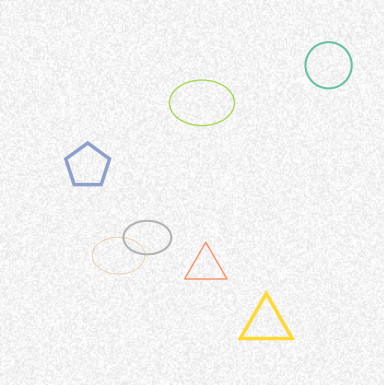[{"shape": "circle", "thickness": 1.5, "radius": 0.3, "center": [0.854, 0.83]}, {"shape": "triangle", "thickness": 1, "radius": 0.32, "center": [0.535, 0.307]}, {"shape": "pentagon", "thickness": 2.5, "radius": 0.3, "center": [0.228, 0.569]}, {"shape": "oval", "thickness": 1, "radius": 0.42, "center": [0.524, 0.733]}, {"shape": "triangle", "thickness": 2.5, "radius": 0.39, "center": [0.692, 0.16]}, {"shape": "oval", "thickness": 0.5, "radius": 0.34, "center": [0.308, 0.336]}, {"shape": "oval", "thickness": 1.5, "radius": 0.31, "center": [0.383, 0.383]}]